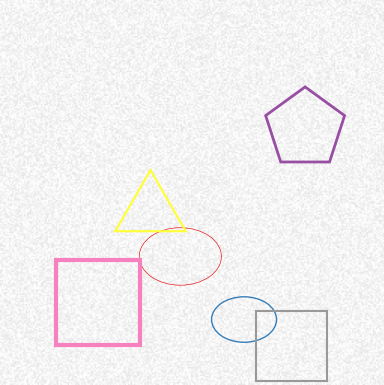[{"shape": "oval", "thickness": 0.5, "radius": 0.53, "center": [0.468, 0.334]}, {"shape": "oval", "thickness": 1, "radius": 0.42, "center": [0.634, 0.17]}, {"shape": "pentagon", "thickness": 2, "radius": 0.54, "center": [0.793, 0.666]}, {"shape": "triangle", "thickness": 1.5, "radius": 0.53, "center": [0.391, 0.452]}, {"shape": "square", "thickness": 3, "radius": 0.55, "center": [0.255, 0.214]}, {"shape": "square", "thickness": 1.5, "radius": 0.46, "center": [0.757, 0.101]}]